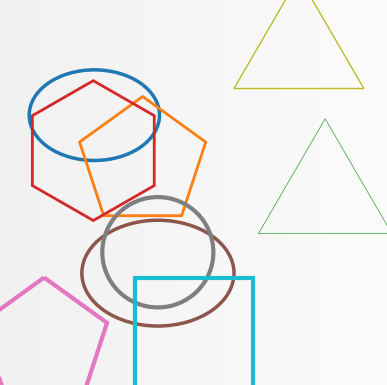[{"shape": "oval", "thickness": 2.5, "radius": 0.84, "center": [0.243, 0.701]}, {"shape": "pentagon", "thickness": 2, "radius": 0.86, "center": [0.368, 0.578]}, {"shape": "triangle", "thickness": 0.5, "radius": 0.99, "center": [0.839, 0.493]}, {"shape": "hexagon", "thickness": 2, "radius": 0.91, "center": [0.241, 0.609]}, {"shape": "oval", "thickness": 2.5, "radius": 0.98, "center": [0.408, 0.291]}, {"shape": "pentagon", "thickness": 3, "radius": 0.85, "center": [0.114, 0.109]}, {"shape": "circle", "thickness": 3, "radius": 0.72, "center": [0.407, 0.345]}, {"shape": "triangle", "thickness": 1, "radius": 0.97, "center": [0.771, 0.867]}, {"shape": "square", "thickness": 3, "radius": 0.76, "center": [0.501, 0.125]}]